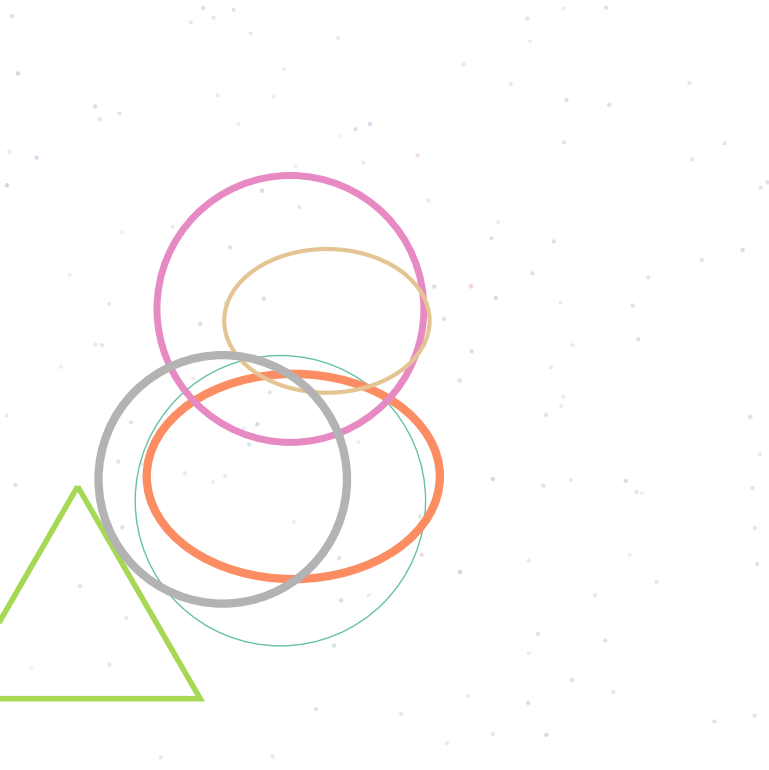[{"shape": "circle", "thickness": 0.5, "radius": 0.94, "center": [0.364, 0.35]}, {"shape": "oval", "thickness": 3, "radius": 0.95, "center": [0.381, 0.381]}, {"shape": "circle", "thickness": 2.5, "radius": 0.87, "center": [0.377, 0.599]}, {"shape": "triangle", "thickness": 2, "radius": 0.92, "center": [0.101, 0.184]}, {"shape": "oval", "thickness": 1.5, "radius": 0.67, "center": [0.425, 0.583]}, {"shape": "circle", "thickness": 3, "radius": 0.81, "center": [0.289, 0.377]}]